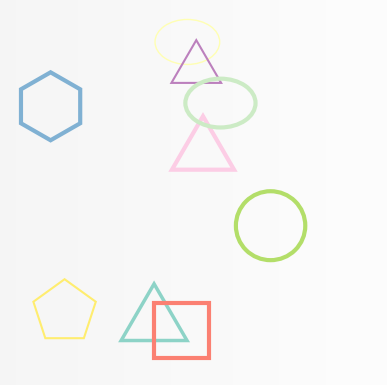[{"shape": "triangle", "thickness": 2.5, "radius": 0.49, "center": [0.398, 0.165]}, {"shape": "oval", "thickness": 1, "radius": 0.42, "center": [0.483, 0.891]}, {"shape": "square", "thickness": 3, "radius": 0.36, "center": [0.468, 0.142]}, {"shape": "hexagon", "thickness": 3, "radius": 0.44, "center": [0.131, 0.724]}, {"shape": "circle", "thickness": 3, "radius": 0.45, "center": [0.698, 0.414]}, {"shape": "triangle", "thickness": 3, "radius": 0.46, "center": [0.524, 0.605]}, {"shape": "triangle", "thickness": 1.5, "radius": 0.37, "center": [0.507, 0.822]}, {"shape": "oval", "thickness": 3, "radius": 0.45, "center": [0.569, 0.732]}, {"shape": "pentagon", "thickness": 1.5, "radius": 0.42, "center": [0.167, 0.19]}]